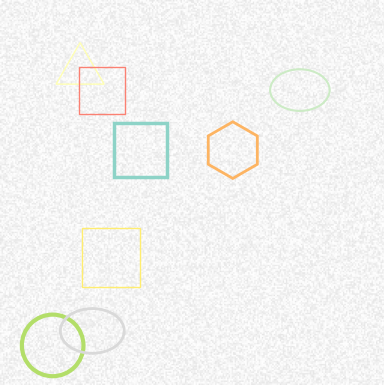[{"shape": "square", "thickness": 2.5, "radius": 0.35, "center": [0.366, 0.61]}, {"shape": "triangle", "thickness": 1, "radius": 0.36, "center": [0.208, 0.817]}, {"shape": "square", "thickness": 1, "radius": 0.3, "center": [0.265, 0.765]}, {"shape": "hexagon", "thickness": 2, "radius": 0.37, "center": [0.605, 0.61]}, {"shape": "circle", "thickness": 3, "radius": 0.4, "center": [0.137, 0.103]}, {"shape": "oval", "thickness": 2, "radius": 0.41, "center": [0.24, 0.14]}, {"shape": "oval", "thickness": 1.5, "radius": 0.39, "center": [0.779, 0.766]}, {"shape": "square", "thickness": 1, "radius": 0.38, "center": [0.288, 0.331]}]